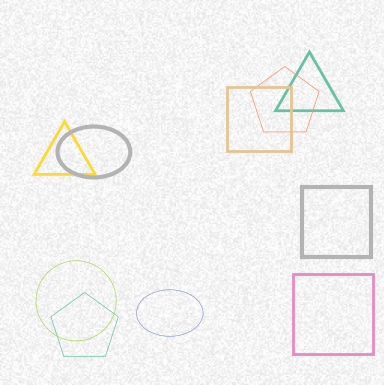[{"shape": "triangle", "thickness": 2, "radius": 0.51, "center": [0.804, 0.763]}, {"shape": "pentagon", "thickness": 0.5, "radius": 0.46, "center": [0.22, 0.149]}, {"shape": "pentagon", "thickness": 0.5, "radius": 0.47, "center": [0.74, 0.733]}, {"shape": "oval", "thickness": 0.5, "radius": 0.43, "center": [0.441, 0.187]}, {"shape": "square", "thickness": 2, "radius": 0.52, "center": [0.865, 0.185]}, {"shape": "circle", "thickness": 0.5, "radius": 0.52, "center": [0.198, 0.219]}, {"shape": "triangle", "thickness": 2, "radius": 0.46, "center": [0.168, 0.593]}, {"shape": "square", "thickness": 2, "radius": 0.41, "center": [0.672, 0.69]}, {"shape": "square", "thickness": 3, "radius": 0.45, "center": [0.874, 0.423]}, {"shape": "oval", "thickness": 3, "radius": 0.47, "center": [0.244, 0.605]}]